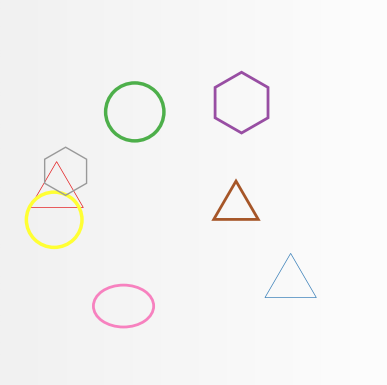[{"shape": "triangle", "thickness": 0.5, "radius": 0.4, "center": [0.146, 0.501]}, {"shape": "triangle", "thickness": 0.5, "radius": 0.38, "center": [0.75, 0.265]}, {"shape": "circle", "thickness": 2.5, "radius": 0.38, "center": [0.348, 0.709]}, {"shape": "hexagon", "thickness": 2, "radius": 0.39, "center": [0.623, 0.733]}, {"shape": "circle", "thickness": 2.5, "radius": 0.36, "center": [0.14, 0.429]}, {"shape": "triangle", "thickness": 2, "radius": 0.33, "center": [0.609, 0.463]}, {"shape": "oval", "thickness": 2, "radius": 0.39, "center": [0.319, 0.205]}, {"shape": "hexagon", "thickness": 1, "radius": 0.31, "center": [0.169, 0.555]}]